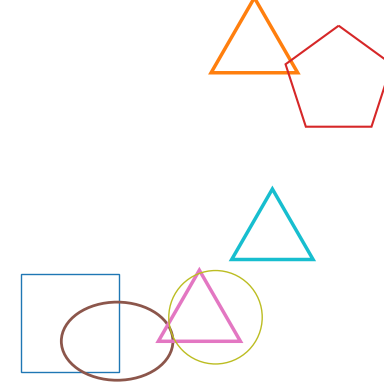[{"shape": "square", "thickness": 1, "radius": 0.64, "center": [0.183, 0.16]}, {"shape": "triangle", "thickness": 2.5, "radius": 0.65, "center": [0.661, 0.876]}, {"shape": "pentagon", "thickness": 1.5, "radius": 0.73, "center": [0.88, 0.788]}, {"shape": "oval", "thickness": 2, "radius": 0.72, "center": [0.304, 0.114]}, {"shape": "triangle", "thickness": 2.5, "radius": 0.62, "center": [0.518, 0.175]}, {"shape": "circle", "thickness": 1, "radius": 0.61, "center": [0.56, 0.176]}, {"shape": "triangle", "thickness": 2.5, "radius": 0.61, "center": [0.707, 0.387]}]